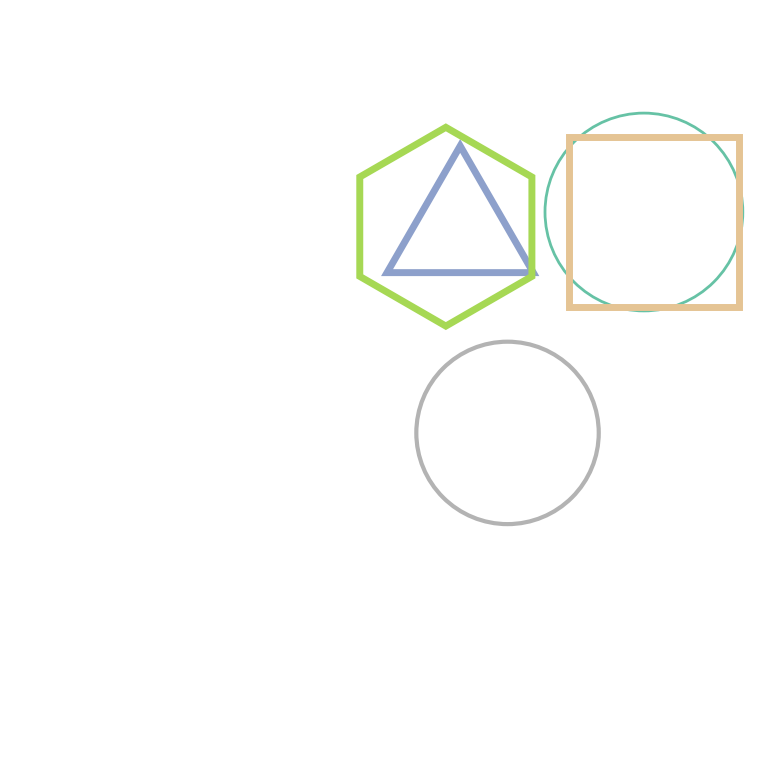[{"shape": "circle", "thickness": 1, "radius": 0.64, "center": [0.836, 0.725]}, {"shape": "triangle", "thickness": 2.5, "radius": 0.55, "center": [0.598, 0.701]}, {"shape": "hexagon", "thickness": 2.5, "radius": 0.65, "center": [0.579, 0.706]}, {"shape": "square", "thickness": 2.5, "radius": 0.55, "center": [0.849, 0.711]}, {"shape": "circle", "thickness": 1.5, "radius": 0.59, "center": [0.659, 0.438]}]